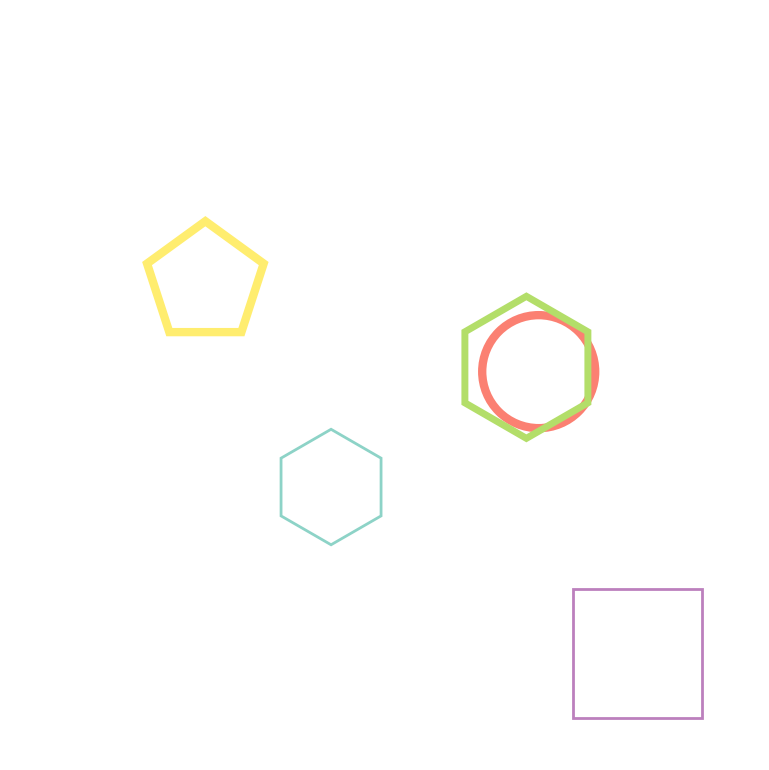[{"shape": "hexagon", "thickness": 1, "radius": 0.37, "center": [0.43, 0.367]}, {"shape": "circle", "thickness": 3, "radius": 0.37, "center": [0.7, 0.517]}, {"shape": "hexagon", "thickness": 2.5, "radius": 0.46, "center": [0.684, 0.523]}, {"shape": "square", "thickness": 1, "radius": 0.42, "center": [0.828, 0.151]}, {"shape": "pentagon", "thickness": 3, "radius": 0.4, "center": [0.267, 0.633]}]